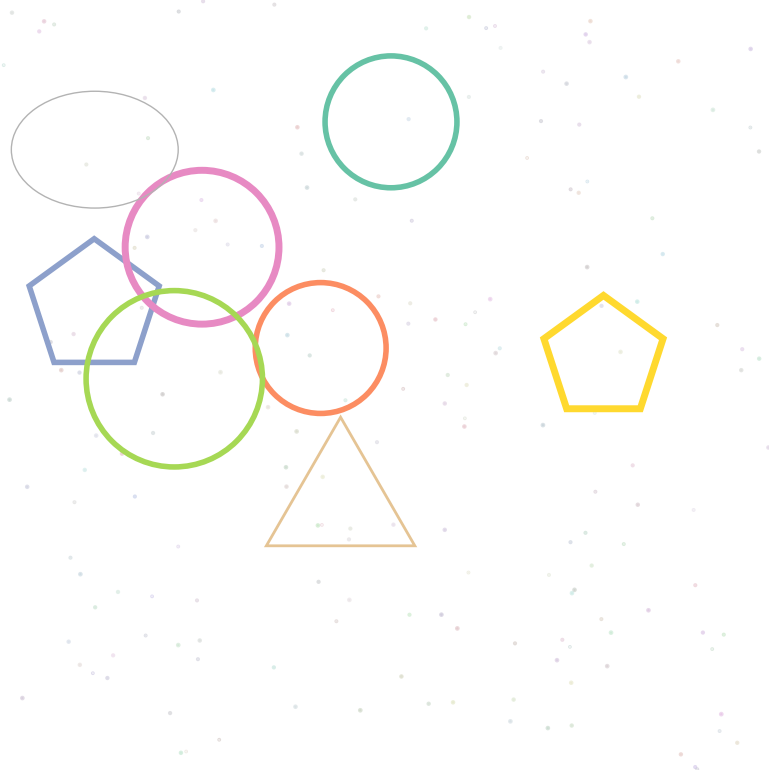[{"shape": "circle", "thickness": 2, "radius": 0.43, "center": [0.508, 0.842]}, {"shape": "circle", "thickness": 2, "radius": 0.42, "center": [0.416, 0.548]}, {"shape": "pentagon", "thickness": 2, "radius": 0.44, "center": [0.122, 0.601]}, {"shape": "circle", "thickness": 2.5, "radius": 0.5, "center": [0.262, 0.679]}, {"shape": "circle", "thickness": 2, "radius": 0.57, "center": [0.226, 0.508]}, {"shape": "pentagon", "thickness": 2.5, "radius": 0.41, "center": [0.784, 0.535]}, {"shape": "triangle", "thickness": 1, "radius": 0.56, "center": [0.442, 0.347]}, {"shape": "oval", "thickness": 0.5, "radius": 0.54, "center": [0.123, 0.806]}]